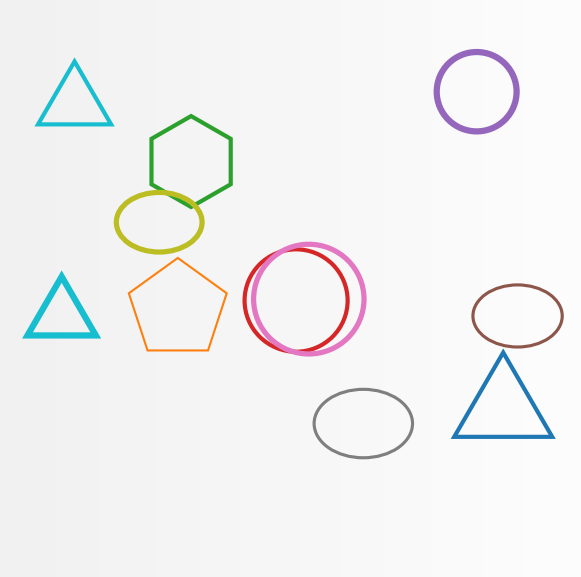[{"shape": "triangle", "thickness": 2, "radius": 0.49, "center": [0.866, 0.291]}, {"shape": "pentagon", "thickness": 1, "radius": 0.44, "center": [0.306, 0.464]}, {"shape": "hexagon", "thickness": 2, "radius": 0.39, "center": [0.329, 0.719]}, {"shape": "circle", "thickness": 2, "radius": 0.44, "center": [0.509, 0.479]}, {"shape": "circle", "thickness": 3, "radius": 0.34, "center": [0.82, 0.84]}, {"shape": "oval", "thickness": 1.5, "radius": 0.38, "center": [0.89, 0.452]}, {"shape": "circle", "thickness": 2.5, "radius": 0.47, "center": [0.531, 0.481]}, {"shape": "oval", "thickness": 1.5, "radius": 0.42, "center": [0.625, 0.266]}, {"shape": "oval", "thickness": 2.5, "radius": 0.37, "center": [0.274, 0.614]}, {"shape": "triangle", "thickness": 3, "radius": 0.34, "center": [0.106, 0.452]}, {"shape": "triangle", "thickness": 2, "radius": 0.36, "center": [0.128, 0.82]}]